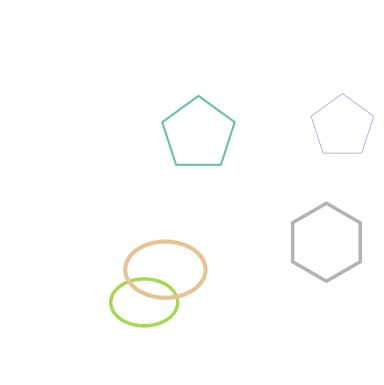[{"shape": "pentagon", "thickness": 1.5, "radius": 0.49, "center": [0.516, 0.652]}, {"shape": "pentagon", "thickness": 0.5, "radius": 0.43, "center": [0.889, 0.671]}, {"shape": "oval", "thickness": 2.5, "radius": 0.44, "center": [0.375, 0.215]}, {"shape": "oval", "thickness": 3, "radius": 0.52, "center": [0.43, 0.3]}, {"shape": "hexagon", "thickness": 2.5, "radius": 0.51, "center": [0.848, 0.371]}]